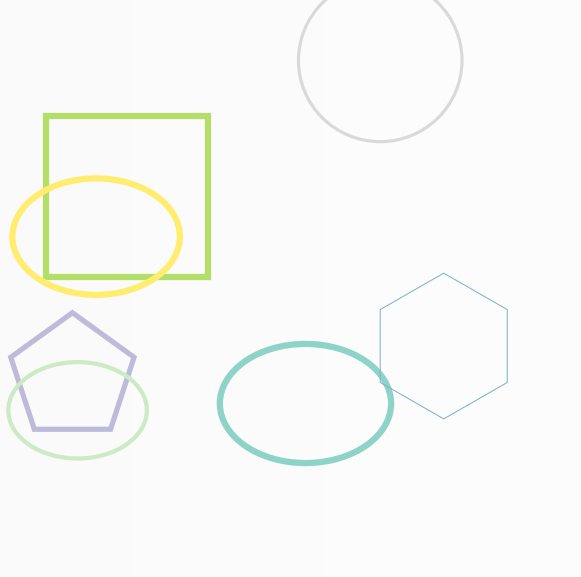[{"shape": "oval", "thickness": 3, "radius": 0.74, "center": [0.526, 0.3]}, {"shape": "pentagon", "thickness": 2.5, "radius": 0.56, "center": [0.125, 0.346]}, {"shape": "hexagon", "thickness": 0.5, "radius": 0.63, "center": [0.763, 0.4]}, {"shape": "square", "thickness": 3, "radius": 0.7, "center": [0.219, 0.659]}, {"shape": "circle", "thickness": 1.5, "radius": 0.7, "center": [0.654, 0.895]}, {"shape": "oval", "thickness": 2, "radius": 0.6, "center": [0.133, 0.289]}, {"shape": "oval", "thickness": 3, "radius": 0.72, "center": [0.165, 0.589]}]